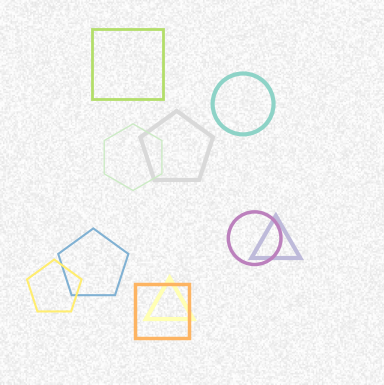[{"shape": "circle", "thickness": 3, "radius": 0.4, "center": [0.631, 0.73]}, {"shape": "triangle", "thickness": 3, "radius": 0.36, "center": [0.441, 0.207]}, {"shape": "triangle", "thickness": 3, "radius": 0.37, "center": [0.717, 0.366]}, {"shape": "pentagon", "thickness": 1.5, "radius": 0.48, "center": [0.242, 0.311]}, {"shape": "square", "thickness": 2.5, "radius": 0.35, "center": [0.421, 0.193]}, {"shape": "square", "thickness": 2, "radius": 0.46, "center": [0.331, 0.834]}, {"shape": "pentagon", "thickness": 3, "radius": 0.5, "center": [0.459, 0.613]}, {"shape": "circle", "thickness": 2.5, "radius": 0.34, "center": [0.661, 0.381]}, {"shape": "hexagon", "thickness": 1, "radius": 0.43, "center": [0.346, 0.592]}, {"shape": "pentagon", "thickness": 1.5, "radius": 0.37, "center": [0.141, 0.251]}]